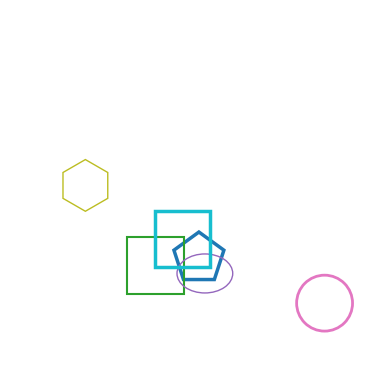[{"shape": "pentagon", "thickness": 2.5, "radius": 0.34, "center": [0.517, 0.329]}, {"shape": "square", "thickness": 1.5, "radius": 0.37, "center": [0.404, 0.31]}, {"shape": "oval", "thickness": 1, "radius": 0.36, "center": [0.532, 0.29]}, {"shape": "circle", "thickness": 2, "radius": 0.36, "center": [0.843, 0.213]}, {"shape": "hexagon", "thickness": 1, "radius": 0.34, "center": [0.222, 0.518]}, {"shape": "square", "thickness": 2.5, "radius": 0.36, "center": [0.474, 0.379]}]